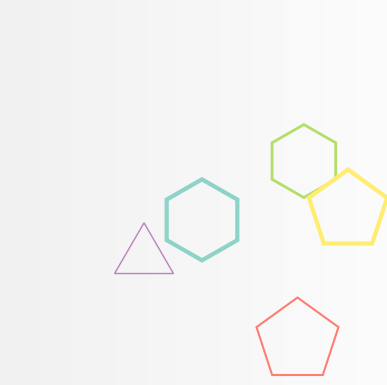[{"shape": "hexagon", "thickness": 3, "radius": 0.53, "center": [0.521, 0.429]}, {"shape": "pentagon", "thickness": 1.5, "radius": 0.56, "center": [0.768, 0.116]}, {"shape": "hexagon", "thickness": 2, "radius": 0.47, "center": [0.784, 0.582]}, {"shape": "triangle", "thickness": 1, "radius": 0.44, "center": [0.372, 0.333]}, {"shape": "pentagon", "thickness": 3, "radius": 0.53, "center": [0.898, 0.453]}]